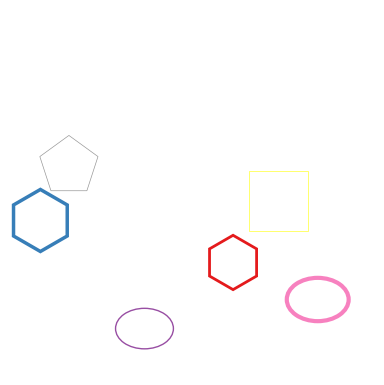[{"shape": "hexagon", "thickness": 2, "radius": 0.35, "center": [0.605, 0.318]}, {"shape": "hexagon", "thickness": 2.5, "radius": 0.4, "center": [0.105, 0.427]}, {"shape": "oval", "thickness": 1, "radius": 0.38, "center": [0.375, 0.147]}, {"shape": "square", "thickness": 0.5, "radius": 0.39, "center": [0.724, 0.478]}, {"shape": "oval", "thickness": 3, "radius": 0.4, "center": [0.825, 0.222]}, {"shape": "pentagon", "thickness": 0.5, "radius": 0.4, "center": [0.179, 0.569]}]